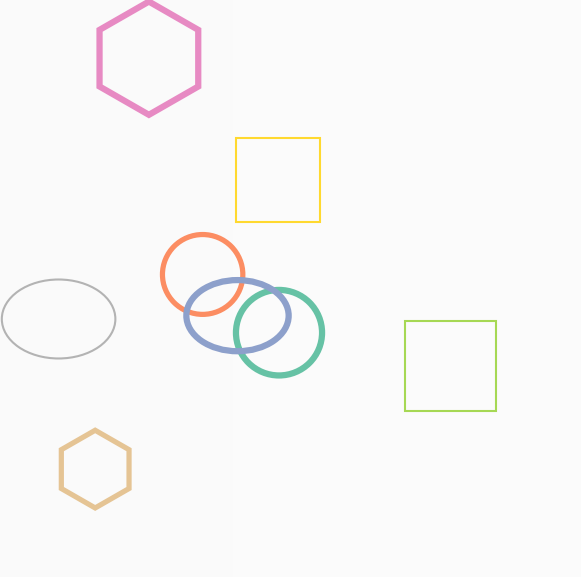[{"shape": "circle", "thickness": 3, "radius": 0.37, "center": [0.48, 0.423]}, {"shape": "circle", "thickness": 2.5, "radius": 0.35, "center": [0.349, 0.524]}, {"shape": "oval", "thickness": 3, "radius": 0.44, "center": [0.409, 0.453]}, {"shape": "hexagon", "thickness": 3, "radius": 0.49, "center": [0.256, 0.898]}, {"shape": "square", "thickness": 1, "radius": 0.39, "center": [0.776, 0.366]}, {"shape": "square", "thickness": 1, "radius": 0.36, "center": [0.479, 0.687]}, {"shape": "hexagon", "thickness": 2.5, "radius": 0.34, "center": [0.164, 0.187]}, {"shape": "oval", "thickness": 1, "radius": 0.49, "center": [0.101, 0.447]}]